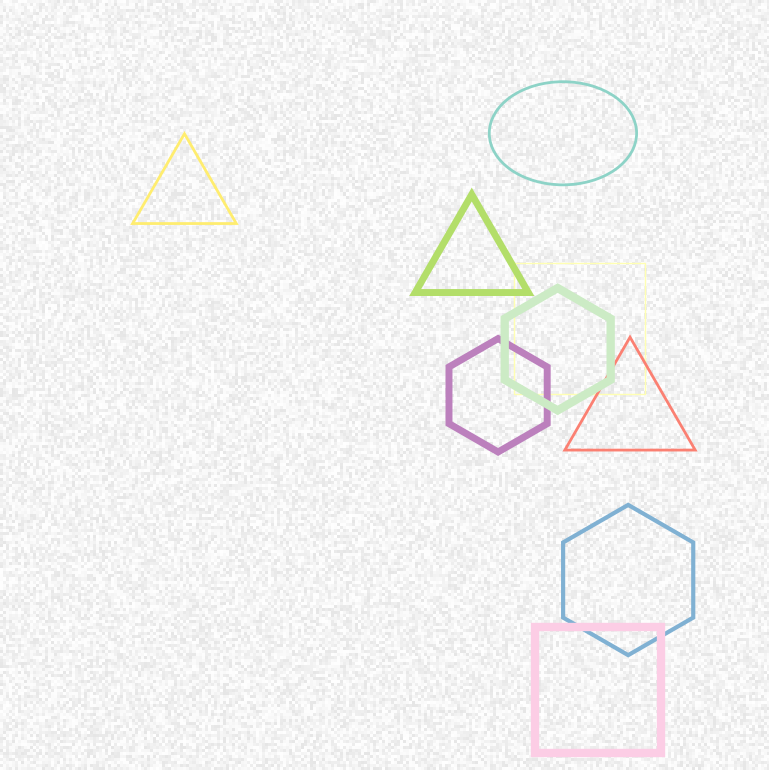[{"shape": "oval", "thickness": 1, "radius": 0.48, "center": [0.731, 0.827]}, {"shape": "square", "thickness": 0.5, "radius": 0.42, "center": [0.753, 0.574]}, {"shape": "triangle", "thickness": 1, "radius": 0.49, "center": [0.818, 0.464]}, {"shape": "hexagon", "thickness": 1.5, "radius": 0.49, "center": [0.816, 0.247]}, {"shape": "triangle", "thickness": 2.5, "radius": 0.42, "center": [0.613, 0.663]}, {"shape": "square", "thickness": 3, "radius": 0.41, "center": [0.777, 0.104]}, {"shape": "hexagon", "thickness": 2.5, "radius": 0.37, "center": [0.647, 0.487]}, {"shape": "hexagon", "thickness": 3, "radius": 0.4, "center": [0.724, 0.546]}, {"shape": "triangle", "thickness": 1, "radius": 0.39, "center": [0.24, 0.749]}]